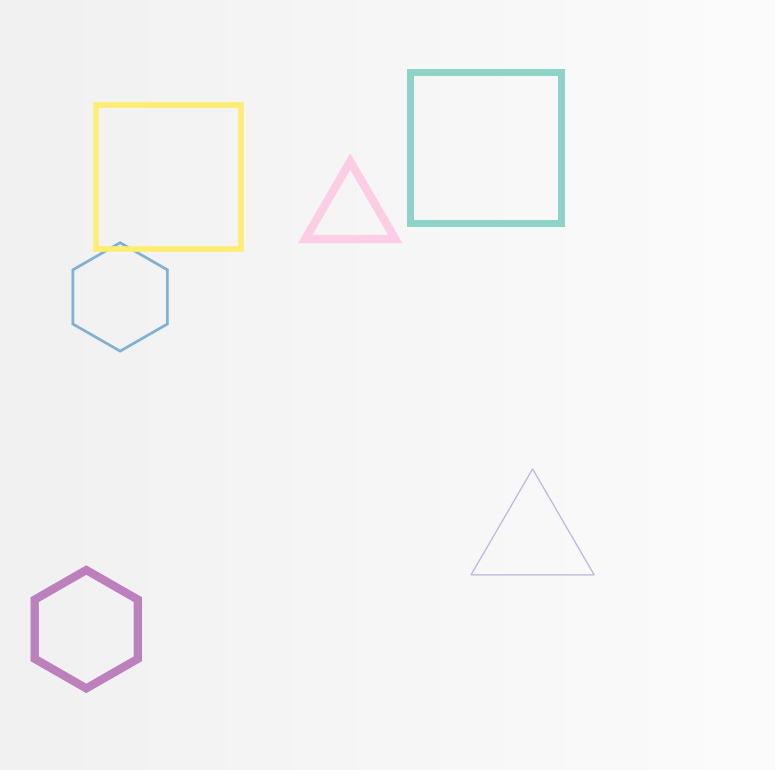[{"shape": "square", "thickness": 2.5, "radius": 0.49, "center": [0.627, 0.808]}, {"shape": "triangle", "thickness": 0.5, "radius": 0.46, "center": [0.687, 0.299]}, {"shape": "hexagon", "thickness": 1, "radius": 0.35, "center": [0.155, 0.614]}, {"shape": "triangle", "thickness": 3, "radius": 0.34, "center": [0.452, 0.723]}, {"shape": "hexagon", "thickness": 3, "radius": 0.38, "center": [0.111, 0.183]}, {"shape": "square", "thickness": 2, "radius": 0.47, "center": [0.217, 0.771]}]